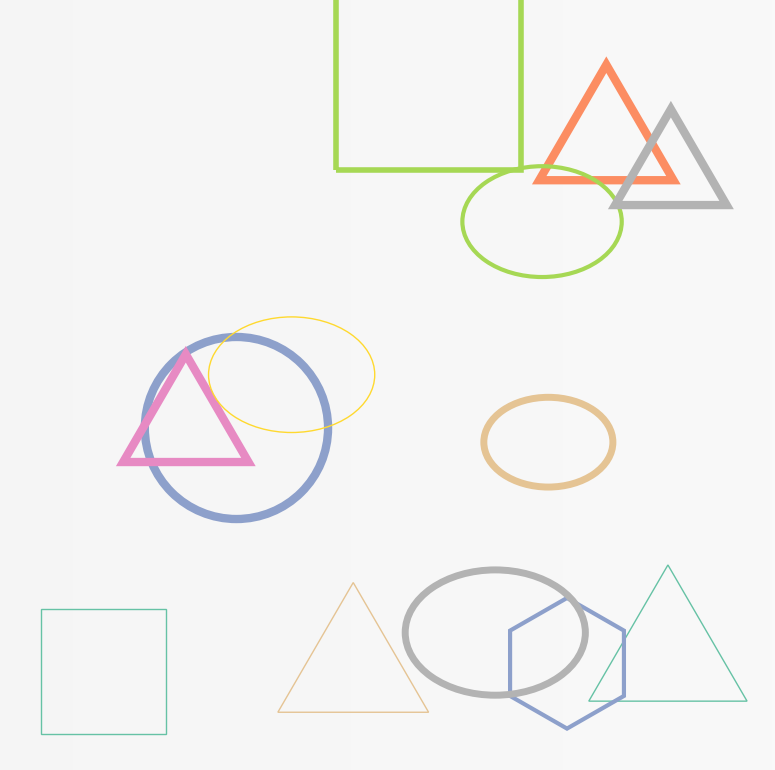[{"shape": "square", "thickness": 0.5, "radius": 0.4, "center": [0.133, 0.128]}, {"shape": "triangle", "thickness": 0.5, "radius": 0.59, "center": [0.862, 0.148]}, {"shape": "triangle", "thickness": 3, "radius": 0.5, "center": [0.782, 0.816]}, {"shape": "hexagon", "thickness": 1.5, "radius": 0.42, "center": [0.732, 0.139]}, {"shape": "circle", "thickness": 3, "radius": 0.59, "center": [0.305, 0.444]}, {"shape": "triangle", "thickness": 3, "radius": 0.47, "center": [0.24, 0.447]}, {"shape": "oval", "thickness": 1.5, "radius": 0.51, "center": [0.699, 0.712]}, {"shape": "square", "thickness": 2, "radius": 0.6, "center": [0.553, 0.899]}, {"shape": "oval", "thickness": 0.5, "radius": 0.54, "center": [0.376, 0.513]}, {"shape": "oval", "thickness": 2.5, "radius": 0.42, "center": [0.708, 0.426]}, {"shape": "triangle", "thickness": 0.5, "radius": 0.56, "center": [0.456, 0.131]}, {"shape": "triangle", "thickness": 3, "radius": 0.42, "center": [0.866, 0.775]}, {"shape": "oval", "thickness": 2.5, "radius": 0.58, "center": [0.639, 0.179]}]